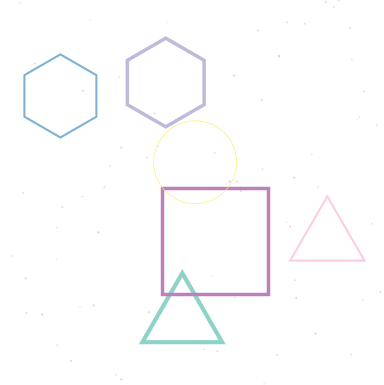[{"shape": "triangle", "thickness": 3, "radius": 0.6, "center": [0.473, 0.171]}, {"shape": "hexagon", "thickness": 2.5, "radius": 0.58, "center": [0.43, 0.786]}, {"shape": "hexagon", "thickness": 1.5, "radius": 0.54, "center": [0.157, 0.751]}, {"shape": "triangle", "thickness": 1.5, "radius": 0.56, "center": [0.85, 0.379]}, {"shape": "square", "thickness": 2.5, "radius": 0.69, "center": [0.558, 0.374]}, {"shape": "circle", "thickness": 0.5, "radius": 0.54, "center": [0.507, 0.579]}]